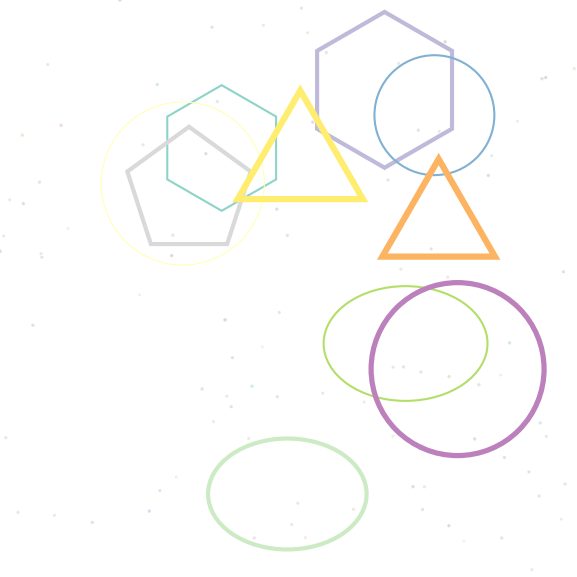[{"shape": "hexagon", "thickness": 1, "radius": 0.54, "center": [0.384, 0.743]}, {"shape": "circle", "thickness": 0.5, "radius": 0.71, "center": [0.317, 0.681]}, {"shape": "hexagon", "thickness": 2, "radius": 0.67, "center": [0.666, 0.844]}, {"shape": "circle", "thickness": 1, "radius": 0.52, "center": [0.752, 0.8]}, {"shape": "triangle", "thickness": 3, "radius": 0.56, "center": [0.76, 0.611]}, {"shape": "oval", "thickness": 1, "radius": 0.71, "center": [0.702, 0.404]}, {"shape": "pentagon", "thickness": 2, "radius": 0.56, "center": [0.327, 0.667]}, {"shape": "circle", "thickness": 2.5, "radius": 0.75, "center": [0.792, 0.36]}, {"shape": "oval", "thickness": 2, "radius": 0.69, "center": [0.498, 0.144]}, {"shape": "triangle", "thickness": 3, "radius": 0.63, "center": [0.52, 0.717]}]